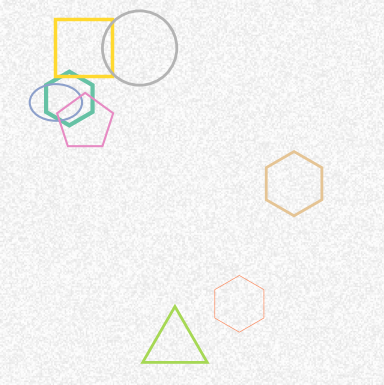[{"shape": "hexagon", "thickness": 3, "radius": 0.35, "center": [0.18, 0.744]}, {"shape": "hexagon", "thickness": 0.5, "radius": 0.37, "center": [0.622, 0.211]}, {"shape": "oval", "thickness": 1.5, "radius": 0.34, "center": [0.145, 0.734]}, {"shape": "pentagon", "thickness": 1.5, "radius": 0.38, "center": [0.221, 0.682]}, {"shape": "triangle", "thickness": 2, "radius": 0.48, "center": [0.454, 0.107]}, {"shape": "square", "thickness": 2.5, "radius": 0.37, "center": [0.218, 0.877]}, {"shape": "hexagon", "thickness": 2, "radius": 0.42, "center": [0.764, 0.523]}, {"shape": "circle", "thickness": 2, "radius": 0.48, "center": [0.363, 0.875]}]